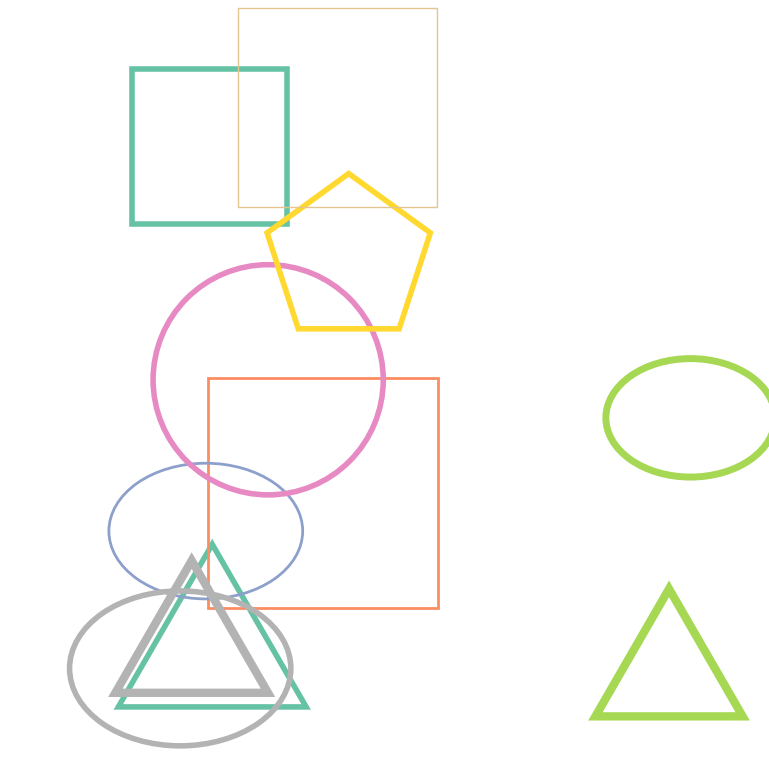[{"shape": "square", "thickness": 2, "radius": 0.5, "center": [0.272, 0.809]}, {"shape": "triangle", "thickness": 2, "radius": 0.7, "center": [0.276, 0.152]}, {"shape": "square", "thickness": 1, "radius": 0.75, "center": [0.42, 0.36]}, {"shape": "oval", "thickness": 1, "radius": 0.63, "center": [0.267, 0.31]}, {"shape": "circle", "thickness": 2, "radius": 0.75, "center": [0.348, 0.507]}, {"shape": "triangle", "thickness": 3, "radius": 0.55, "center": [0.869, 0.125]}, {"shape": "oval", "thickness": 2.5, "radius": 0.55, "center": [0.897, 0.457]}, {"shape": "pentagon", "thickness": 2, "radius": 0.56, "center": [0.453, 0.663]}, {"shape": "square", "thickness": 0.5, "radius": 0.65, "center": [0.439, 0.861]}, {"shape": "oval", "thickness": 2, "radius": 0.72, "center": [0.234, 0.132]}, {"shape": "triangle", "thickness": 3, "radius": 0.57, "center": [0.249, 0.157]}]